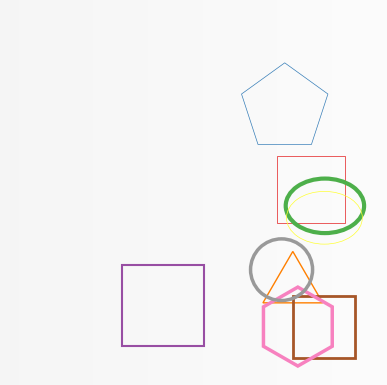[{"shape": "square", "thickness": 0.5, "radius": 0.43, "center": [0.803, 0.508]}, {"shape": "pentagon", "thickness": 0.5, "radius": 0.59, "center": [0.735, 0.72]}, {"shape": "oval", "thickness": 3, "radius": 0.51, "center": [0.838, 0.465]}, {"shape": "square", "thickness": 1.5, "radius": 0.53, "center": [0.42, 0.206]}, {"shape": "triangle", "thickness": 1, "radius": 0.45, "center": [0.756, 0.258]}, {"shape": "oval", "thickness": 0.5, "radius": 0.49, "center": [0.837, 0.434]}, {"shape": "square", "thickness": 2, "radius": 0.4, "center": [0.836, 0.152]}, {"shape": "hexagon", "thickness": 2.5, "radius": 0.51, "center": [0.769, 0.152]}, {"shape": "circle", "thickness": 2.5, "radius": 0.4, "center": [0.727, 0.299]}]